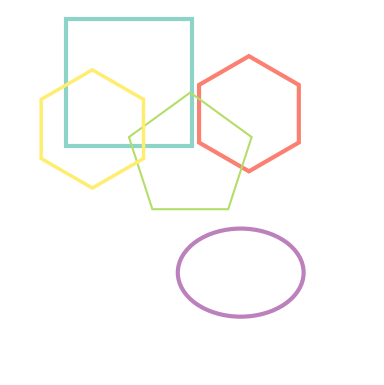[{"shape": "square", "thickness": 3, "radius": 0.82, "center": [0.335, 0.786]}, {"shape": "hexagon", "thickness": 3, "radius": 0.75, "center": [0.647, 0.705]}, {"shape": "pentagon", "thickness": 1.5, "radius": 0.84, "center": [0.494, 0.592]}, {"shape": "oval", "thickness": 3, "radius": 0.82, "center": [0.625, 0.292]}, {"shape": "hexagon", "thickness": 2.5, "radius": 0.77, "center": [0.24, 0.665]}]